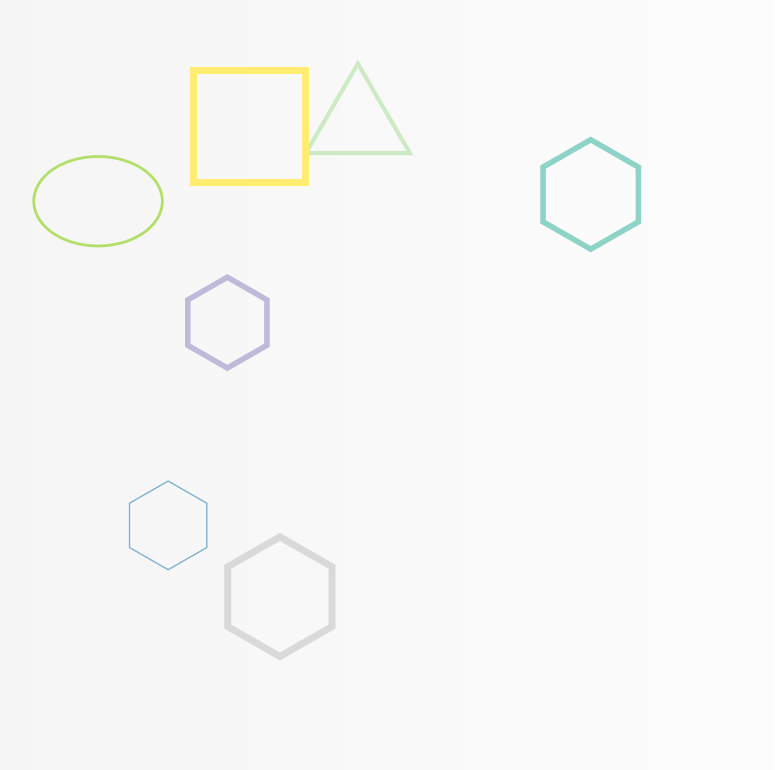[{"shape": "hexagon", "thickness": 2, "radius": 0.36, "center": [0.762, 0.747]}, {"shape": "hexagon", "thickness": 2, "radius": 0.29, "center": [0.293, 0.581]}, {"shape": "hexagon", "thickness": 0.5, "radius": 0.29, "center": [0.217, 0.318]}, {"shape": "oval", "thickness": 1, "radius": 0.41, "center": [0.127, 0.739]}, {"shape": "hexagon", "thickness": 2.5, "radius": 0.39, "center": [0.361, 0.225]}, {"shape": "triangle", "thickness": 1.5, "radius": 0.39, "center": [0.462, 0.84]}, {"shape": "square", "thickness": 2.5, "radius": 0.36, "center": [0.321, 0.836]}]